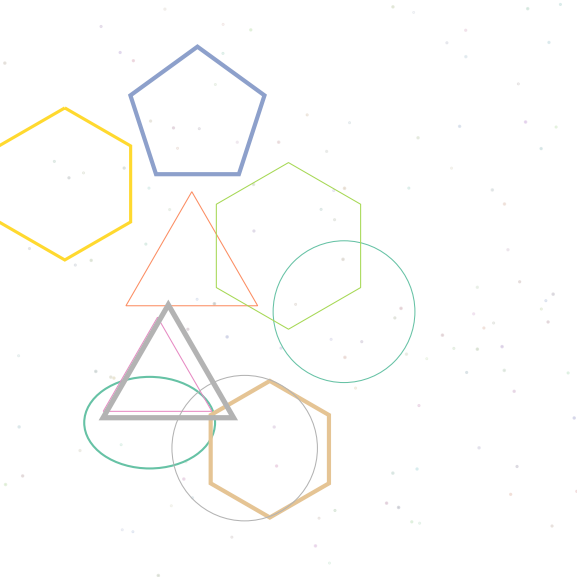[{"shape": "circle", "thickness": 0.5, "radius": 0.61, "center": [0.596, 0.459]}, {"shape": "oval", "thickness": 1, "radius": 0.57, "center": [0.259, 0.267]}, {"shape": "triangle", "thickness": 0.5, "radius": 0.66, "center": [0.332, 0.536]}, {"shape": "pentagon", "thickness": 2, "radius": 0.61, "center": [0.342, 0.796]}, {"shape": "triangle", "thickness": 0.5, "radius": 0.54, "center": [0.273, 0.341]}, {"shape": "hexagon", "thickness": 0.5, "radius": 0.72, "center": [0.5, 0.573]}, {"shape": "hexagon", "thickness": 1.5, "radius": 0.66, "center": [0.112, 0.681]}, {"shape": "hexagon", "thickness": 2, "radius": 0.59, "center": [0.467, 0.221]}, {"shape": "circle", "thickness": 0.5, "radius": 0.63, "center": [0.424, 0.223]}, {"shape": "triangle", "thickness": 2.5, "radius": 0.65, "center": [0.291, 0.341]}]